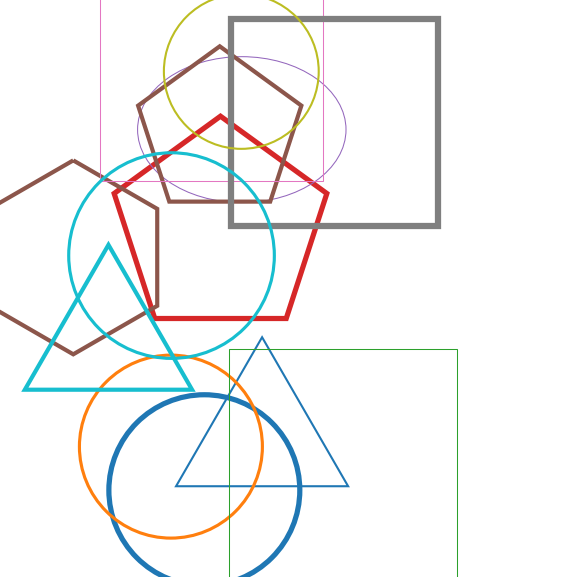[{"shape": "circle", "thickness": 2.5, "radius": 0.83, "center": [0.354, 0.15]}, {"shape": "triangle", "thickness": 1, "radius": 0.86, "center": [0.454, 0.243]}, {"shape": "circle", "thickness": 1.5, "radius": 0.79, "center": [0.296, 0.226]}, {"shape": "square", "thickness": 0.5, "radius": 0.99, "center": [0.594, 0.196]}, {"shape": "pentagon", "thickness": 2.5, "radius": 0.97, "center": [0.382, 0.604]}, {"shape": "oval", "thickness": 0.5, "radius": 0.9, "center": [0.419, 0.775]}, {"shape": "hexagon", "thickness": 2, "radius": 0.84, "center": [0.127, 0.554]}, {"shape": "pentagon", "thickness": 2, "radius": 0.74, "center": [0.381, 0.77]}, {"shape": "square", "thickness": 0.5, "radius": 0.96, "center": [0.367, 0.88]}, {"shape": "square", "thickness": 3, "radius": 0.9, "center": [0.579, 0.788]}, {"shape": "circle", "thickness": 1, "radius": 0.67, "center": [0.418, 0.875]}, {"shape": "circle", "thickness": 1.5, "radius": 0.89, "center": [0.297, 0.557]}, {"shape": "triangle", "thickness": 2, "radius": 0.84, "center": [0.188, 0.408]}]